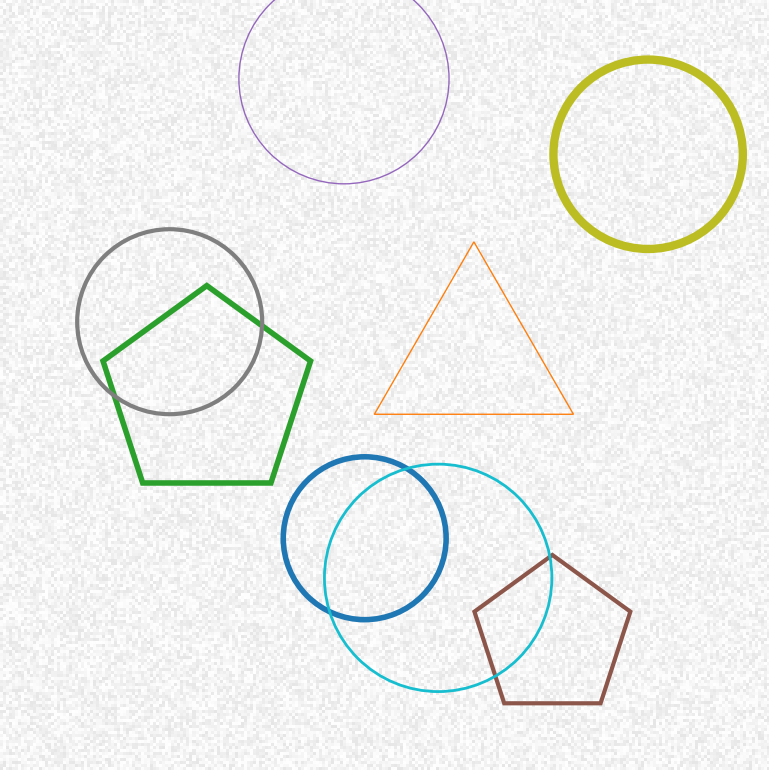[{"shape": "circle", "thickness": 2, "radius": 0.53, "center": [0.474, 0.301]}, {"shape": "triangle", "thickness": 0.5, "radius": 0.75, "center": [0.615, 0.537]}, {"shape": "pentagon", "thickness": 2, "radius": 0.71, "center": [0.269, 0.487]}, {"shape": "circle", "thickness": 0.5, "radius": 0.68, "center": [0.447, 0.898]}, {"shape": "pentagon", "thickness": 1.5, "radius": 0.53, "center": [0.717, 0.173]}, {"shape": "circle", "thickness": 1.5, "radius": 0.6, "center": [0.22, 0.582]}, {"shape": "circle", "thickness": 3, "radius": 0.61, "center": [0.842, 0.8]}, {"shape": "circle", "thickness": 1, "radius": 0.74, "center": [0.569, 0.25]}]